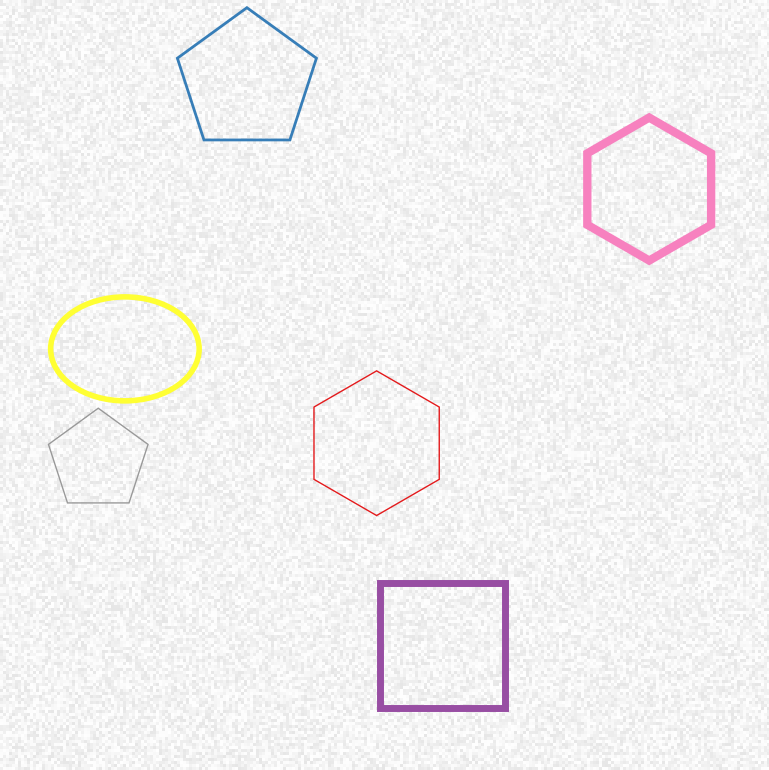[{"shape": "hexagon", "thickness": 0.5, "radius": 0.47, "center": [0.489, 0.424]}, {"shape": "pentagon", "thickness": 1, "radius": 0.47, "center": [0.321, 0.895]}, {"shape": "square", "thickness": 2.5, "radius": 0.41, "center": [0.574, 0.162]}, {"shape": "oval", "thickness": 2, "radius": 0.48, "center": [0.162, 0.547]}, {"shape": "hexagon", "thickness": 3, "radius": 0.46, "center": [0.843, 0.754]}, {"shape": "pentagon", "thickness": 0.5, "radius": 0.34, "center": [0.128, 0.402]}]